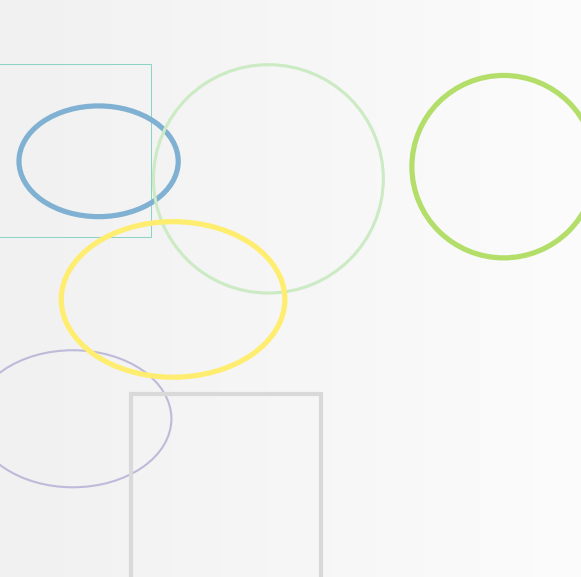[{"shape": "square", "thickness": 0.5, "radius": 0.75, "center": [0.11, 0.738]}, {"shape": "oval", "thickness": 1, "radius": 0.85, "center": [0.125, 0.274]}, {"shape": "oval", "thickness": 2.5, "radius": 0.68, "center": [0.17, 0.72]}, {"shape": "circle", "thickness": 2.5, "radius": 0.79, "center": [0.867, 0.711]}, {"shape": "square", "thickness": 2, "radius": 0.82, "center": [0.389, 0.154]}, {"shape": "circle", "thickness": 1.5, "radius": 0.99, "center": [0.462, 0.689]}, {"shape": "oval", "thickness": 2.5, "radius": 0.96, "center": [0.298, 0.481]}]